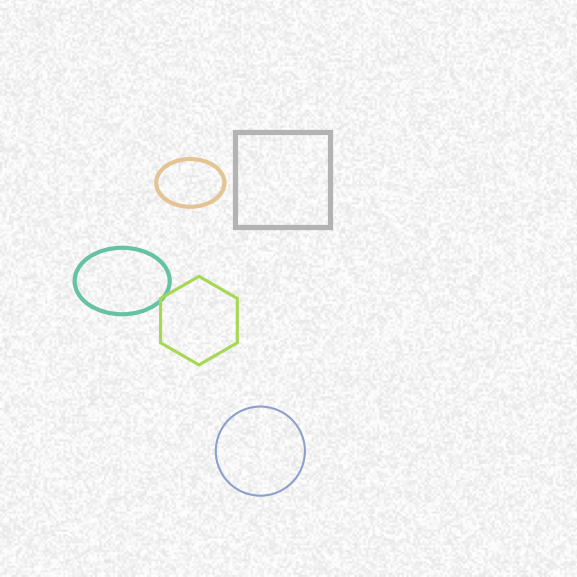[{"shape": "oval", "thickness": 2, "radius": 0.41, "center": [0.212, 0.513]}, {"shape": "circle", "thickness": 1, "radius": 0.39, "center": [0.451, 0.218]}, {"shape": "hexagon", "thickness": 1.5, "radius": 0.38, "center": [0.344, 0.444]}, {"shape": "oval", "thickness": 2, "radius": 0.3, "center": [0.33, 0.682]}, {"shape": "square", "thickness": 2.5, "radius": 0.41, "center": [0.489, 0.689]}]